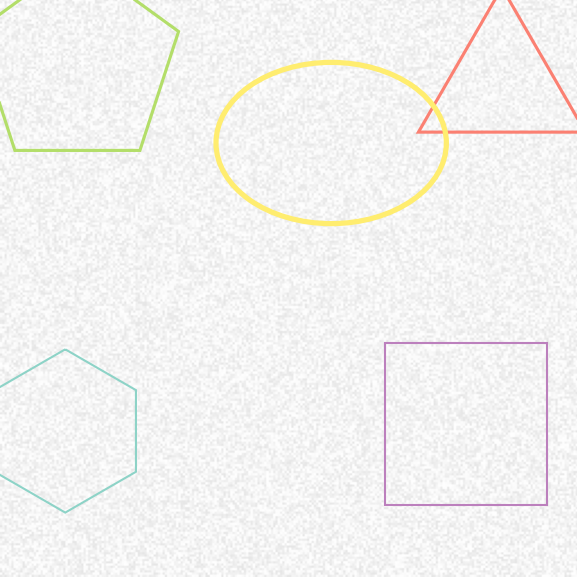[{"shape": "hexagon", "thickness": 1, "radius": 0.71, "center": [0.113, 0.253]}, {"shape": "triangle", "thickness": 1.5, "radius": 0.83, "center": [0.869, 0.854]}, {"shape": "pentagon", "thickness": 1.5, "radius": 0.92, "center": [0.134, 0.888]}, {"shape": "square", "thickness": 1, "radius": 0.7, "center": [0.806, 0.265]}, {"shape": "oval", "thickness": 2.5, "radius": 1.0, "center": [0.573, 0.752]}]